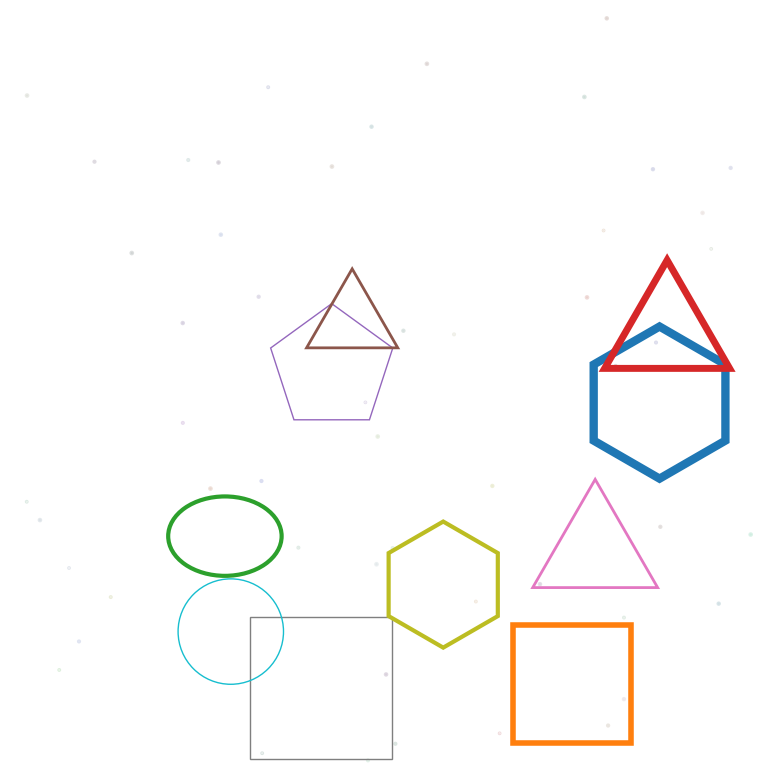[{"shape": "hexagon", "thickness": 3, "radius": 0.49, "center": [0.857, 0.477]}, {"shape": "square", "thickness": 2, "radius": 0.38, "center": [0.743, 0.112]}, {"shape": "oval", "thickness": 1.5, "radius": 0.37, "center": [0.292, 0.304]}, {"shape": "triangle", "thickness": 2.5, "radius": 0.47, "center": [0.866, 0.568]}, {"shape": "pentagon", "thickness": 0.5, "radius": 0.42, "center": [0.431, 0.522]}, {"shape": "triangle", "thickness": 1, "radius": 0.34, "center": [0.457, 0.582]}, {"shape": "triangle", "thickness": 1, "radius": 0.47, "center": [0.773, 0.284]}, {"shape": "square", "thickness": 0.5, "radius": 0.46, "center": [0.417, 0.107]}, {"shape": "hexagon", "thickness": 1.5, "radius": 0.41, "center": [0.576, 0.241]}, {"shape": "circle", "thickness": 0.5, "radius": 0.34, "center": [0.3, 0.18]}]